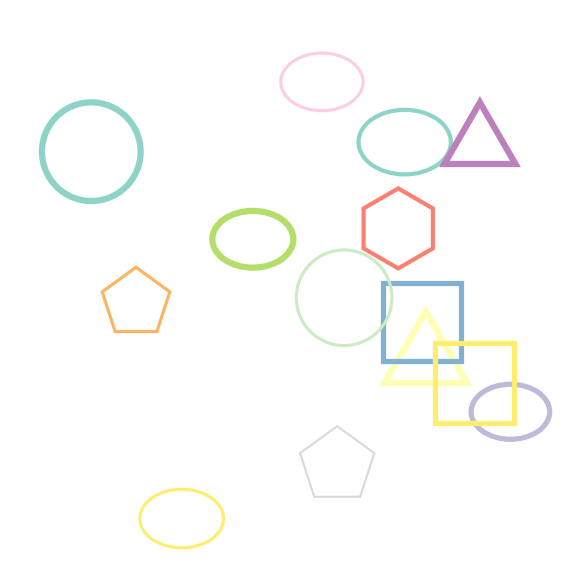[{"shape": "oval", "thickness": 2, "radius": 0.4, "center": [0.701, 0.753]}, {"shape": "circle", "thickness": 3, "radius": 0.43, "center": [0.158, 0.736]}, {"shape": "triangle", "thickness": 3, "radius": 0.41, "center": [0.737, 0.377]}, {"shape": "oval", "thickness": 2.5, "radius": 0.34, "center": [0.884, 0.286]}, {"shape": "hexagon", "thickness": 2, "radius": 0.35, "center": [0.69, 0.604]}, {"shape": "square", "thickness": 2.5, "radius": 0.34, "center": [0.731, 0.442]}, {"shape": "pentagon", "thickness": 1.5, "radius": 0.31, "center": [0.236, 0.475]}, {"shape": "oval", "thickness": 3, "radius": 0.35, "center": [0.438, 0.585]}, {"shape": "oval", "thickness": 1.5, "radius": 0.36, "center": [0.557, 0.857]}, {"shape": "pentagon", "thickness": 1, "radius": 0.34, "center": [0.584, 0.194]}, {"shape": "triangle", "thickness": 3, "radius": 0.36, "center": [0.831, 0.751]}, {"shape": "circle", "thickness": 1.5, "radius": 0.41, "center": [0.596, 0.484]}, {"shape": "square", "thickness": 2.5, "radius": 0.35, "center": [0.821, 0.336]}, {"shape": "oval", "thickness": 1.5, "radius": 0.36, "center": [0.315, 0.101]}]